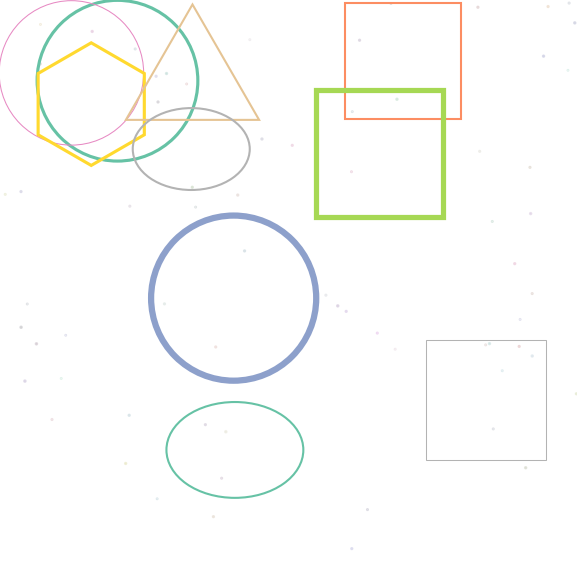[{"shape": "oval", "thickness": 1, "radius": 0.59, "center": [0.407, 0.22]}, {"shape": "circle", "thickness": 1.5, "radius": 0.7, "center": [0.203, 0.859]}, {"shape": "square", "thickness": 1, "radius": 0.5, "center": [0.698, 0.893]}, {"shape": "circle", "thickness": 3, "radius": 0.71, "center": [0.405, 0.483]}, {"shape": "circle", "thickness": 0.5, "radius": 0.63, "center": [0.124, 0.873]}, {"shape": "square", "thickness": 2.5, "radius": 0.55, "center": [0.656, 0.734]}, {"shape": "hexagon", "thickness": 1.5, "radius": 0.53, "center": [0.158, 0.819]}, {"shape": "triangle", "thickness": 1, "radius": 0.67, "center": [0.333, 0.858]}, {"shape": "oval", "thickness": 1, "radius": 0.51, "center": [0.331, 0.741]}, {"shape": "square", "thickness": 0.5, "radius": 0.52, "center": [0.842, 0.307]}]